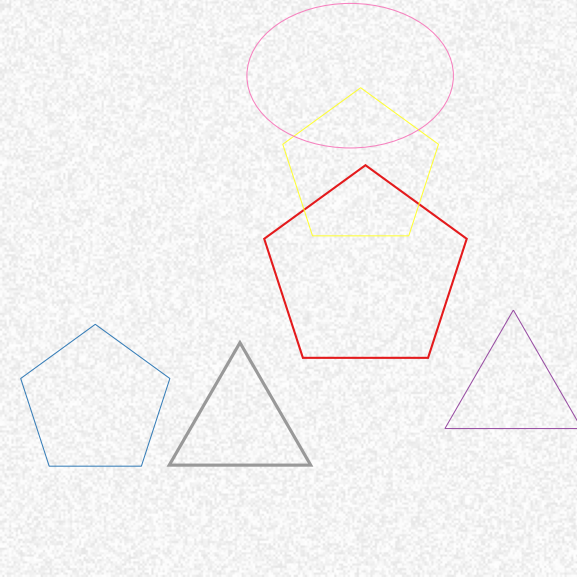[{"shape": "pentagon", "thickness": 1, "radius": 0.92, "center": [0.633, 0.529]}, {"shape": "pentagon", "thickness": 0.5, "radius": 0.68, "center": [0.165, 0.302]}, {"shape": "triangle", "thickness": 0.5, "radius": 0.68, "center": [0.889, 0.325]}, {"shape": "pentagon", "thickness": 0.5, "radius": 0.71, "center": [0.624, 0.705]}, {"shape": "oval", "thickness": 0.5, "radius": 0.89, "center": [0.606, 0.868]}, {"shape": "triangle", "thickness": 1.5, "radius": 0.71, "center": [0.416, 0.264]}]